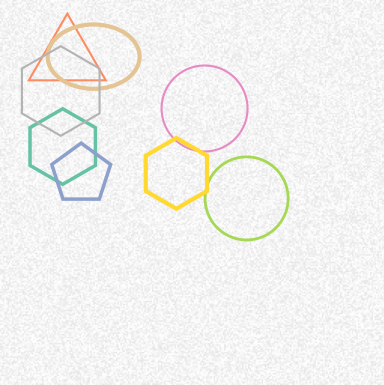[{"shape": "hexagon", "thickness": 2.5, "radius": 0.49, "center": [0.163, 0.619]}, {"shape": "triangle", "thickness": 1.5, "radius": 0.58, "center": [0.175, 0.849]}, {"shape": "pentagon", "thickness": 2.5, "radius": 0.4, "center": [0.211, 0.548]}, {"shape": "circle", "thickness": 1.5, "radius": 0.56, "center": [0.531, 0.718]}, {"shape": "circle", "thickness": 2, "radius": 0.54, "center": [0.641, 0.485]}, {"shape": "hexagon", "thickness": 3, "radius": 0.46, "center": [0.458, 0.55]}, {"shape": "oval", "thickness": 3, "radius": 0.6, "center": [0.243, 0.853]}, {"shape": "hexagon", "thickness": 1.5, "radius": 0.58, "center": [0.158, 0.764]}]